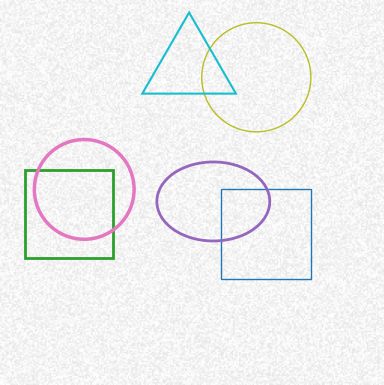[{"shape": "square", "thickness": 1, "radius": 0.59, "center": [0.69, 0.393]}, {"shape": "square", "thickness": 2, "radius": 0.57, "center": [0.179, 0.445]}, {"shape": "oval", "thickness": 2, "radius": 0.73, "center": [0.554, 0.477]}, {"shape": "circle", "thickness": 2.5, "radius": 0.65, "center": [0.219, 0.508]}, {"shape": "circle", "thickness": 1, "radius": 0.71, "center": [0.666, 0.799]}, {"shape": "triangle", "thickness": 1.5, "radius": 0.7, "center": [0.491, 0.827]}]